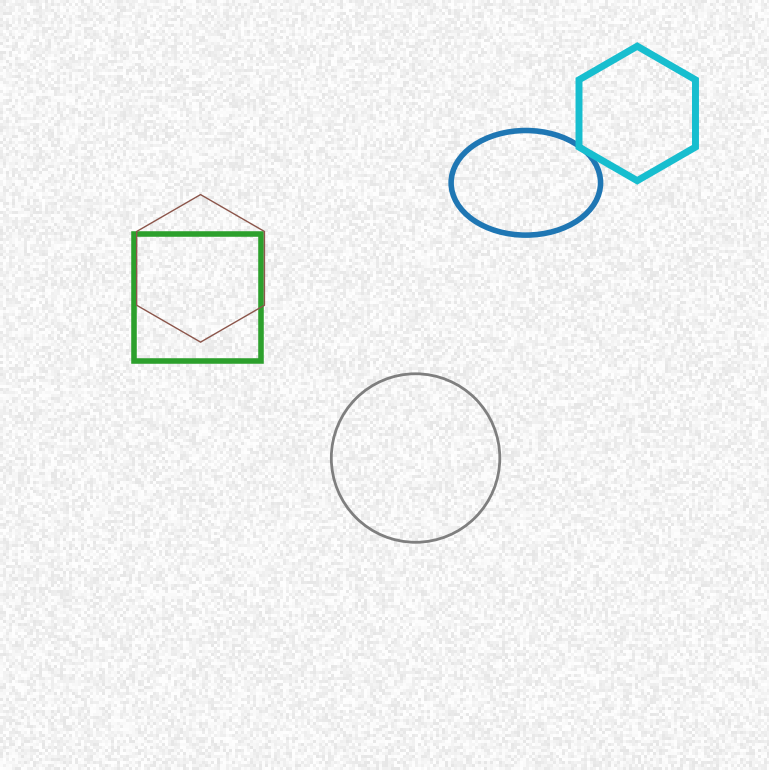[{"shape": "oval", "thickness": 2, "radius": 0.49, "center": [0.683, 0.763]}, {"shape": "square", "thickness": 2, "radius": 0.41, "center": [0.257, 0.614]}, {"shape": "hexagon", "thickness": 0.5, "radius": 0.48, "center": [0.26, 0.651]}, {"shape": "circle", "thickness": 1, "radius": 0.55, "center": [0.54, 0.405]}, {"shape": "hexagon", "thickness": 2.5, "radius": 0.44, "center": [0.828, 0.853]}]